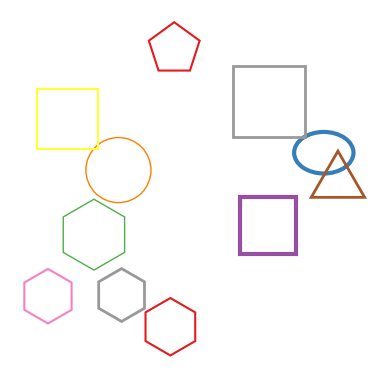[{"shape": "pentagon", "thickness": 1.5, "radius": 0.35, "center": [0.453, 0.873]}, {"shape": "hexagon", "thickness": 1.5, "radius": 0.37, "center": [0.443, 0.151]}, {"shape": "oval", "thickness": 3, "radius": 0.39, "center": [0.841, 0.603]}, {"shape": "hexagon", "thickness": 1, "radius": 0.46, "center": [0.244, 0.39]}, {"shape": "square", "thickness": 3, "radius": 0.37, "center": [0.695, 0.415]}, {"shape": "circle", "thickness": 1, "radius": 0.42, "center": [0.308, 0.558]}, {"shape": "square", "thickness": 1.5, "radius": 0.4, "center": [0.175, 0.691]}, {"shape": "triangle", "thickness": 2, "radius": 0.4, "center": [0.878, 0.527]}, {"shape": "hexagon", "thickness": 1.5, "radius": 0.35, "center": [0.125, 0.231]}, {"shape": "square", "thickness": 2, "radius": 0.47, "center": [0.698, 0.736]}, {"shape": "hexagon", "thickness": 2, "radius": 0.34, "center": [0.316, 0.234]}]